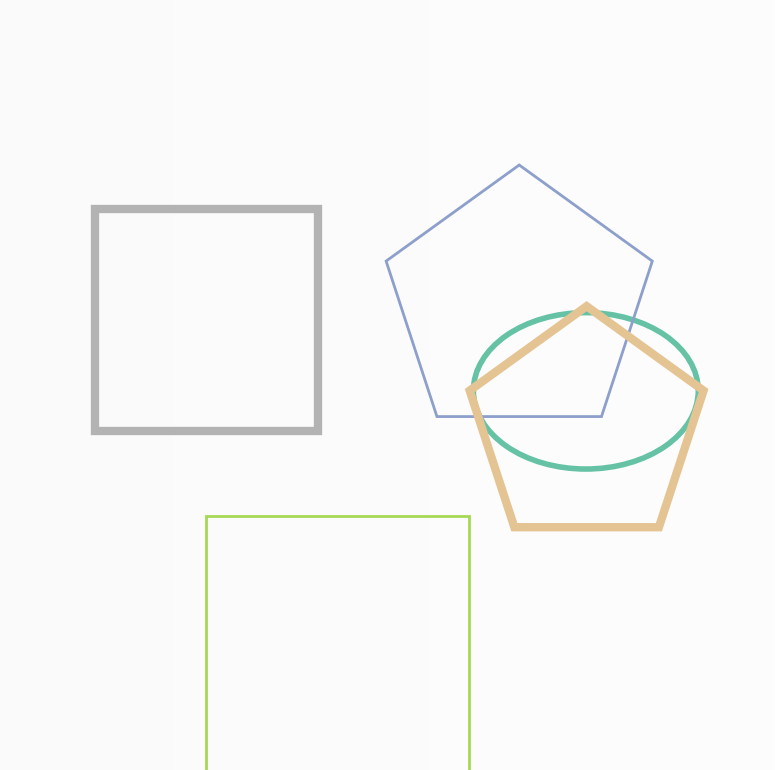[{"shape": "oval", "thickness": 2, "radius": 0.73, "center": [0.756, 0.492]}, {"shape": "pentagon", "thickness": 1, "radius": 0.9, "center": [0.67, 0.605]}, {"shape": "square", "thickness": 1, "radius": 0.85, "center": [0.436, 0.161]}, {"shape": "pentagon", "thickness": 3, "radius": 0.79, "center": [0.757, 0.444]}, {"shape": "square", "thickness": 3, "radius": 0.72, "center": [0.267, 0.585]}]